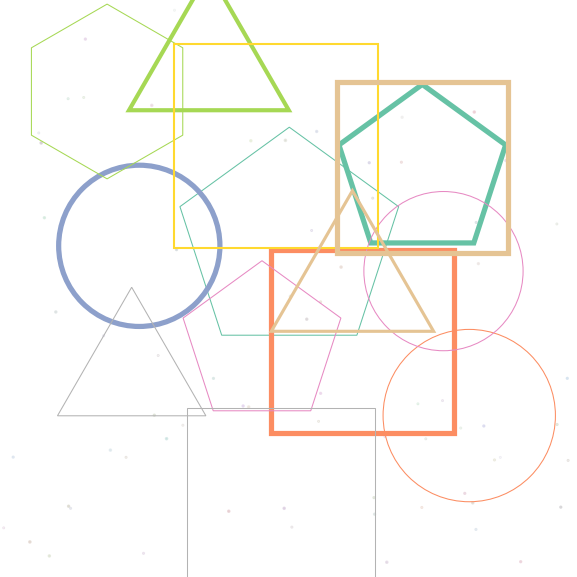[{"shape": "pentagon", "thickness": 0.5, "radius": 1.0, "center": [0.501, 0.58]}, {"shape": "pentagon", "thickness": 2.5, "radius": 0.76, "center": [0.731, 0.701]}, {"shape": "circle", "thickness": 0.5, "radius": 0.75, "center": [0.813, 0.28]}, {"shape": "square", "thickness": 2.5, "radius": 0.79, "center": [0.628, 0.408]}, {"shape": "circle", "thickness": 2.5, "radius": 0.7, "center": [0.241, 0.573]}, {"shape": "circle", "thickness": 0.5, "radius": 0.69, "center": [0.768, 0.53]}, {"shape": "pentagon", "thickness": 0.5, "radius": 0.72, "center": [0.454, 0.404]}, {"shape": "triangle", "thickness": 2, "radius": 0.8, "center": [0.362, 0.888]}, {"shape": "hexagon", "thickness": 0.5, "radius": 0.76, "center": [0.185, 0.841]}, {"shape": "square", "thickness": 1, "radius": 0.88, "center": [0.478, 0.747]}, {"shape": "square", "thickness": 2.5, "radius": 0.74, "center": [0.732, 0.709]}, {"shape": "triangle", "thickness": 1.5, "radius": 0.81, "center": [0.61, 0.507]}, {"shape": "square", "thickness": 0.5, "radius": 0.82, "center": [0.487, 0.129]}, {"shape": "triangle", "thickness": 0.5, "radius": 0.74, "center": [0.228, 0.353]}]